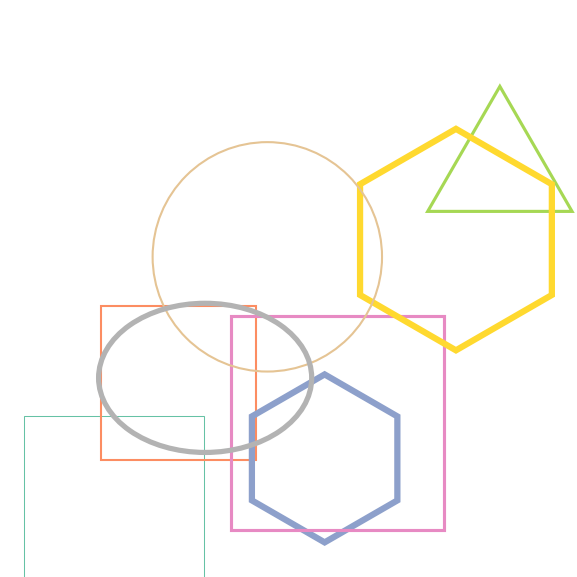[{"shape": "square", "thickness": 0.5, "radius": 0.78, "center": [0.197, 0.123]}, {"shape": "square", "thickness": 1, "radius": 0.67, "center": [0.309, 0.336]}, {"shape": "hexagon", "thickness": 3, "radius": 0.73, "center": [0.562, 0.205]}, {"shape": "square", "thickness": 1.5, "radius": 0.93, "center": [0.584, 0.267]}, {"shape": "triangle", "thickness": 1.5, "radius": 0.72, "center": [0.866, 0.705]}, {"shape": "hexagon", "thickness": 3, "radius": 0.96, "center": [0.79, 0.584]}, {"shape": "circle", "thickness": 1, "radius": 0.99, "center": [0.463, 0.554]}, {"shape": "oval", "thickness": 2.5, "radius": 0.92, "center": [0.355, 0.345]}]